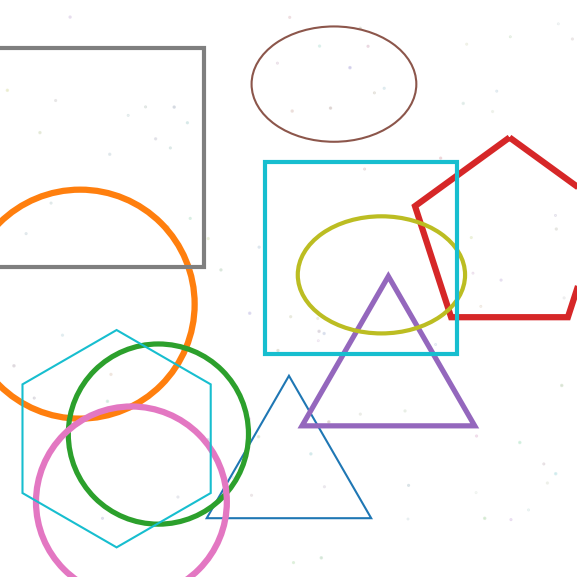[{"shape": "triangle", "thickness": 1, "radius": 0.82, "center": [0.5, 0.184]}, {"shape": "circle", "thickness": 3, "radius": 0.99, "center": [0.139, 0.472]}, {"shape": "circle", "thickness": 2.5, "radius": 0.78, "center": [0.274, 0.248]}, {"shape": "pentagon", "thickness": 3, "radius": 0.86, "center": [0.882, 0.589]}, {"shape": "triangle", "thickness": 2.5, "radius": 0.86, "center": [0.672, 0.348]}, {"shape": "oval", "thickness": 1, "radius": 0.71, "center": [0.578, 0.853]}, {"shape": "circle", "thickness": 3, "radius": 0.83, "center": [0.228, 0.13]}, {"shape": "square", "thickness": 2, "radius": 0.95, "center": [0.163, 0.726]}, {"shape": "oval", "thickness": 2, "radius": 0.72, "center": [0.66, 0.523]}, {"shape": "hexagon", "thickness": 1, "radius": 0.94, "center": [0.202, 0.239]}, {"shape": "square", "thickness": 2, "radius": 0.83, "center": [0.625, 0.552]}]